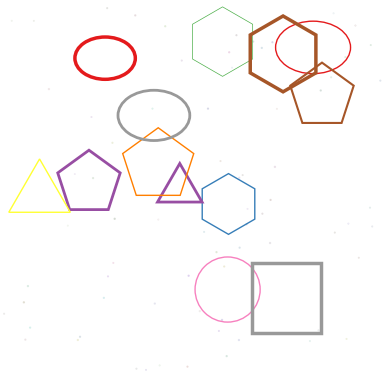[{"shape": "oval", "thickness": 1, "radius": 0.49, "center": [0.813, 0.877]}, {"shape": "oval", "thickness": 2.5, "radius": 0.39, "center": [0.273, 0.849]}, {"shape": "hexagon", "thickness": 1, "radius": 0.39, "center": [0.594, 0.47]}, {"shape": "hexagon", "thickness": 0.5, "radius": 0.45, "center": [0.578, 0.892]}, {"shape": "triangle", "thickness": 2, "radius": 0.33, "center": [0.467, 0.509]}, {"shape": "pentagon", "thickness": 2, "radius": 0.43, "center": [0.231, 0.525]}, {"shape": "pentagon", "thickness": 1, "radius": 0.49, "center": [0.411, 0.571]}, {"shape": "triangle", "thickness": 1, "radius": 0.46, "center": [0.103, 0.495]}, {"shape": "pentagon", "thickness": 1.5, "radius": 0.43, "center": [0.836, 0.751]}, {"shape": "hexagon", "thickness": 2.5, "radius": 0.49, "center": [0.735, 0.86]}, {"shape": "circle", "thickness": 1, "radius": 0.42, "center": [0.591, 0.248]}, {"shape": "square", "thickness": 2.5, "radius": 0.45, "center": [0.744, 0.226]}, {"shape": "oval", "thickness": 2, "radius": 0.47, "center": [0.4, 0.7]}]